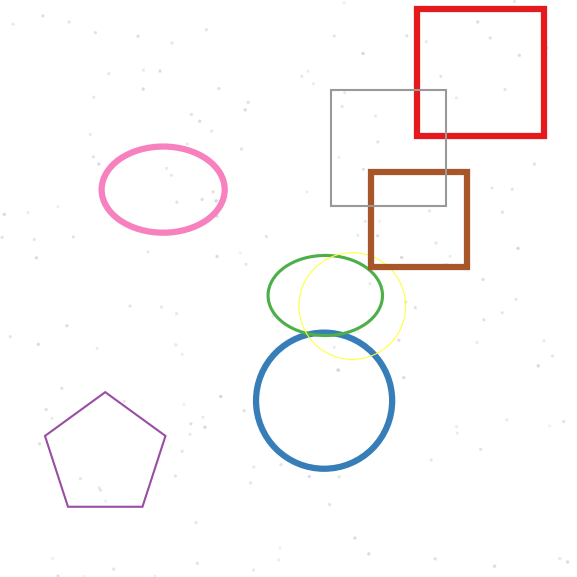[{"shape": "square", "thickness": 3, "radius": 0.55, "center": [0.832, 0.873]}, {"shape": "circle", "thickness": 3, "radius": 0.59, "center": [0.561, 0.305]}, {"shape": "oval", "thickness": 1.5, "radius": 0.5, "center": [0.563, 0.487]}, {"shape": "pentagon", "thickness": 1, "radius": 0.55, "center": [0.182, 0.21]}, {"shape": "circle", "thickness": 0.5, "radius": 0.46, "center": [0.61, 0.469]}, {"shape": "square", "thickness": 3, "radius": 0.41, "center": [0.725, 0.619]}, {"shape": "oval", "thickness": 3, "radius": 0.53, "center": [0.283, 0.671]}, {"shape": "square", "thickness": 1, "radius": 0.5, "center": [0.673, 0.743]}]